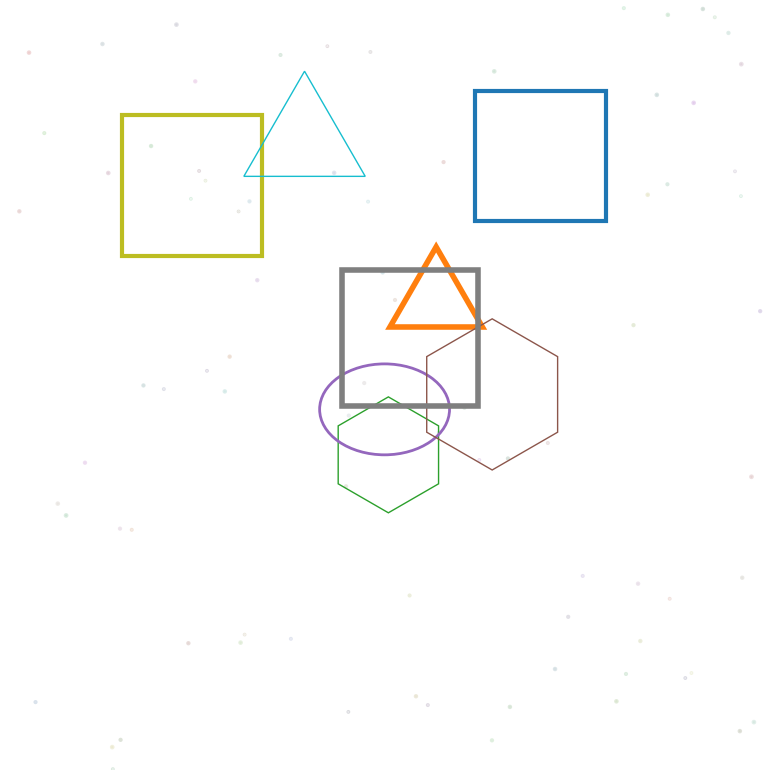[{"shape": "square", "thickness": 1.5, "radius": 0.42, "center": [0.702, 0.797]}, {"shape": "triangle", "thickness": 2, "radius": 0.35, "center": [0.566, 0.61]}, {"shape": "hexagon", "thickness": 0.5, "radius": 0.38, "center": [0.504, 0.409]}, {"shape": "oval", "thickness": 1, "radius": 0.42, "center": [0.499, 0.468]}, {"shape": "hexagon", "thickness": 0.5, "radius": 0.49, "center": [0.639, 0.488]}, {"shape": "square", "thickness": 2, "radius": 0.44, "center": [0.533, 0.561]}, {"shape": "square", "thickness": 1.5, "radius": 0.46, "center": [0.249, 0.759]}, {"shape": "triangle", "thickness": 0.5, "radius": 0.46, "center": [0.396, 0.816]}]